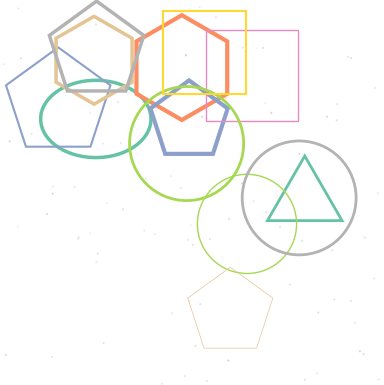[{"shape": "oval", "thickness": 2.5, "radius": 0.72, "center": [0.249, 0.691]}, {"shape": "triangle", "thickness": 2, "radius": 0.56, "center": [0.792, 0.483]}, {"shape": "hexagon", "thickness": 3, "radius": 0.68, "center": [0.472, 0.824]}, {"shape": "pentagon", "thickness": 1.5, "radius": 0.71, "center": [0.151, 0.734]}, {"shape": "pentagon", "thickness": 3, "radius": 0.53, "center": [0.491, 0.686]}, {"shape": "square", "thickness": 1, "radius": 0.6, "center": [0.655, 0.804]}, {"shape": "circle", "thickness": 1, "radius": 0.64, "center": [0.642, 0.418]}, {"shape": "circle", "thickness": 2, "radius": 0.74, "center": [0.485, 0.627]}, {"shape": "square", "thickness": 1.5, "radius": 0.54, "center": [0.532, 0.863]}, {"shape": "pentagon", "thickness": 0.5, "radius": 0.58, "center": [0.598, 0.19]}, {"shape": "hexagon", "thickness": 2.5, "radius": 0.57, "center": [0.244, 0.844]}, {"shape": "circle", "thickness": 2, "radius": 0.74, "center": [0.777, 0.486]}, {"shape": "pentagon", "thickness": 2.5, "radius": 0.64, "center": [0.251, 0.868]}]